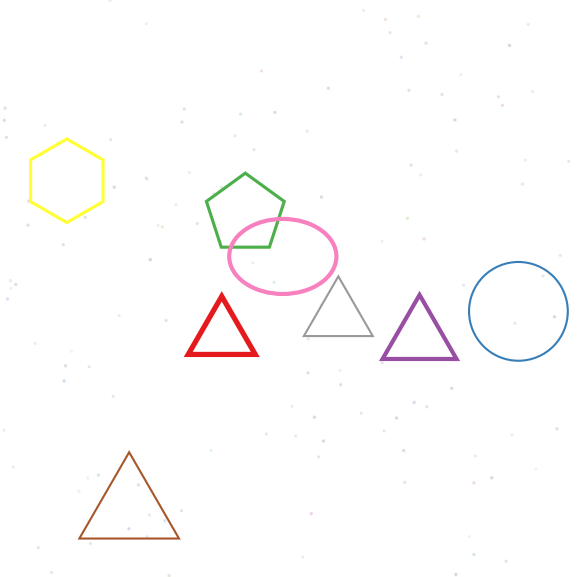[{"shape": "triangle", "thickness": 2.5, "radius": 0.34, "center": [0.384, 0.419]}, {"shape": "circle", "thickness": 1, "radius": 0.43, "center": [0.898, 0.46]}, {"shape": "pentagon", "thickness": 1.5, "radius": 0.35, "center": [0.425, 0.628]}, {"shape": "triangle", "thickness": 2, "radius": 0.37, "center": [0.726, 0.415]}, {"shape": "hexagon", "thickness": 1.5, "radius": 0.36, "center": [0.116, 0.686]}, {"shape": "triangle", "thickness": 1, "radius": 0.5, "center": [0.224, 0.116]}, {"shape": "oval", "thickness": 2, "radius": 0.46, "center": [0.49, 0.555]}, {"shape": "triangle", "thickness": 1, "radius": 0.34, "center": [0.586, 0.452]}]